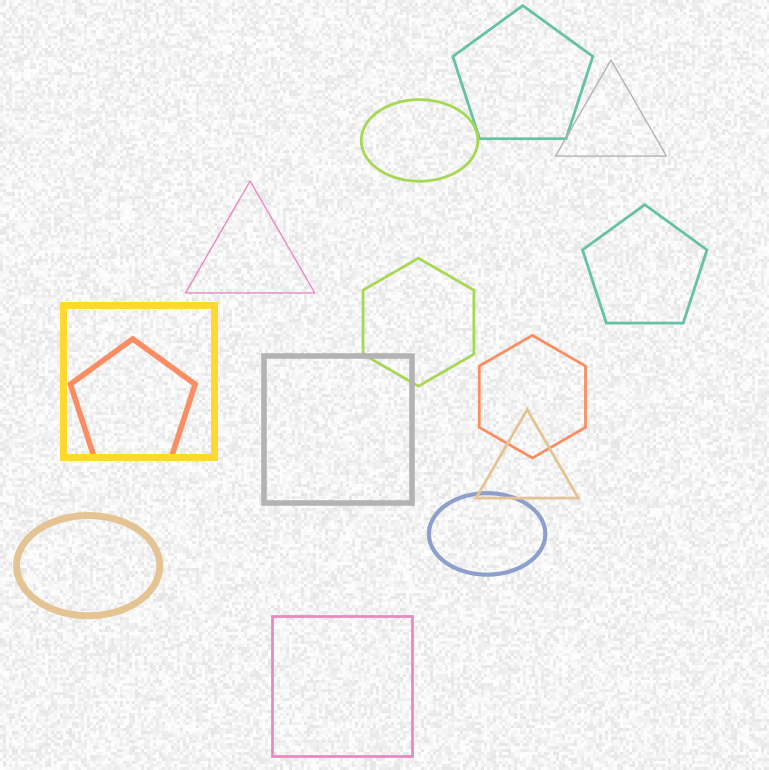[{"shape": "pentagon", "thickness": 1, "radius": 0.48, "center": [0.679, 0.897]}, {"shape": "pentagon", "thickness": 1, "radius": 0.42, "center": [0.837, 0.649]}, {"shape": "pentagon", "thickness": 2, "radius": 0.43, "center": [0.172, 0.475]}, {"shape": "hexagon", "thickness": 1, "radius": 0.4, "center": [0.691, 0.485]}, {"shape": "oval", "thickness": 1.5, "radius": 0.38, "center": [0.633, 0.307]}, {"shape": "triangle", "thickness": 0.5, "radius": 0.48, "center": [0.325, 0.668]}, {"shape": "square", "thickness": 1, "radius": 0.46, "center": [0.444, 0.109]}, {"shape": "oval", "thickness": 1, "radius": 0.38, "center": [0.545, 0.818]}, {"shape": "hexagon", "thickness": 1, "radius": 0.42, "center": [0.543, 0.582]}, {"shape": "square", "thickness": 2.5, "radius": 0.49, "center": [0.18, 0.505]}, {"shape": "triangle", "thickness": 1, "radius": 0.38, "center": [0.685, 0.391]}, {"shape": "oval", "thickness": 2.5, "radius": 0.46, "center": [0.115, 0.265]}, {"shape": "triangle", "thickness": 0.5, "radius": 0.42, "center": [0.793, 0.839]}, {"shape": "square", "thickness": 2, "radius": 0.48, "center": [0.439, 0.442]}]